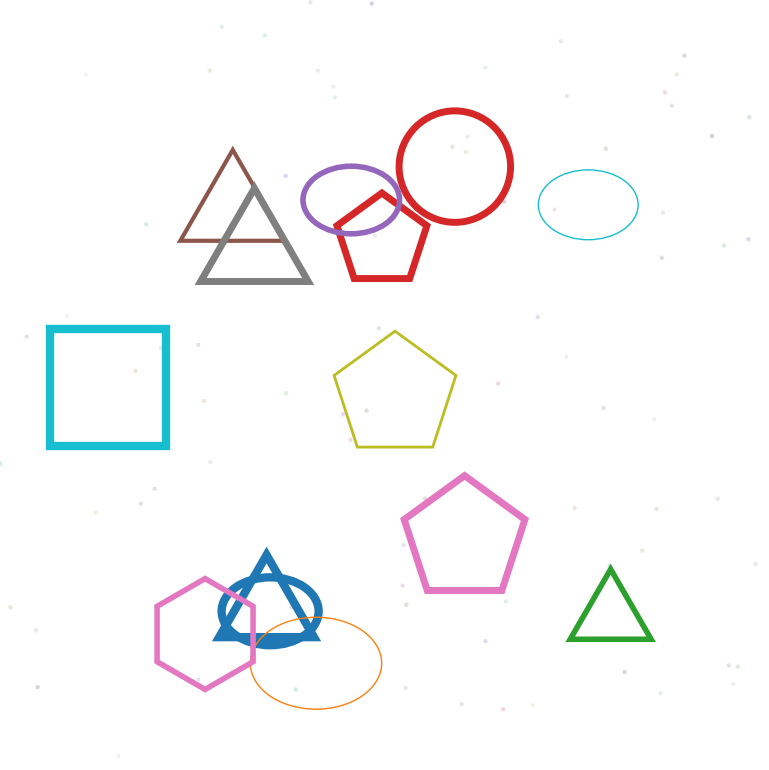[{"shape": "oval", "thickness": 3, "radius": 0.31, "center": [0.351, 0.206]}, {"shape": "triangle", "thickness": 3, "radius": 0.36, "center": [0.346, 0.208]}, {"shape": "oval", "thickness": 0.5, "radius": 0.43, "center": [0.41, 0.139]}, {"shape": "triangle", "thickness": 2, "radius": 0.3, "center": [0.793, 0.2]}, {"shape": "circle", "thickness": 2.5, "radius": 0.36, "center": [0.591, 0.784]}, {"shape": "pentagon", "thickness": 2.5, "radius": 0.31, "center": [0.496, 0.688]}, {"shape": "oval", "thickness": 2, "radius": 0.31, "center": [0.456, 0.74]}, {"shape": "triangle", "thickness": 1.5, "radius": 0.39, "center": [0.302, 0.727]}, {"shape": "hexagon", "thickness": 2, "radius": 0.36, "center": [0.266, 0.177]}, {"shape": "pentagon", "thickness": 2.5, "radius": 0.41, "center": [0.603, 0.3]}, {"shape": "triangle", "thickness": 2.5, "radius": 0.4, "center": [0.33, 0.675]}, {"shape": "pentagon", "thickness": 1, "radius": 0.42, "center": [0.513, 0.487]}, {"shape": "square", "thickness": 3, "radius": 0.38, "center": [0.141, 0.497]}, {"shape": "oval", "thickness": 0.5, "radius": 0.32, "center": [0.764, 0.734]}]